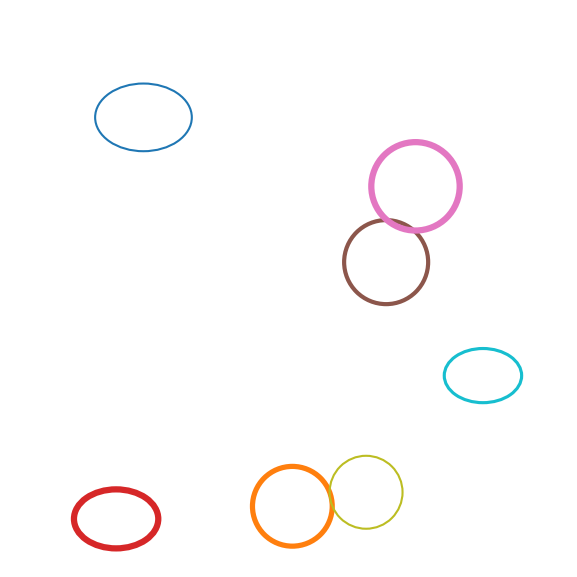[{"shape": "oval", "thickness": 1, "radius": 0.42, "center": [0.248, 0.796]}, {"shape": "circle", "thickness": 2.5, "radius": 0.35, "center": [0.506, 0.122]}, {"shape": "oval", "thickness": 3, "radius": 0.36, "center": [0.201, 0.101]}, {"shape": "circle", "thickness": 2, "radius": 0.36, "center": [0.669, 0.545]}, {"shape": "circle", "thickness": 3, "radius": 0.38, "center": [0.719, 0.676]}, {"shape": "circle", "thickness": 1, "radius": 0.32, "center": [0.634, 0.147]}, {"shape": "oval", "thickness": 1.5, "radius": 0.33, "center": [0.836, 0.349]}]